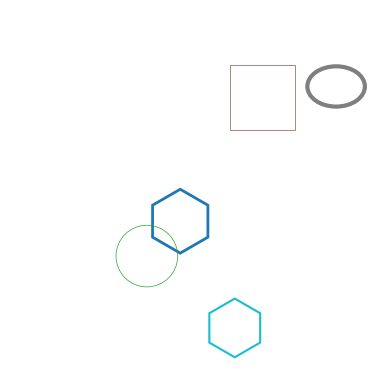[{"shape": "hexagon", "thickness": 2, "radius": 0.41, "center": [0.468, 0.425]}, {"shape": "circle", "thickness": 0.5, "radius": 0.4, "center": [0.381, 0.335]}, {"shape": "square", "thickness": 0.5, "radius": 0.42, "center": [0.683, 0.746]}, {"shape": "oval", "thickness": 3, "radius": 0.37, "center": [0.873, 0.775]}, {"shape": "hexagon", "thickness": 1.5, "radius": 0.38, "center": [0.61, 0.148]}]